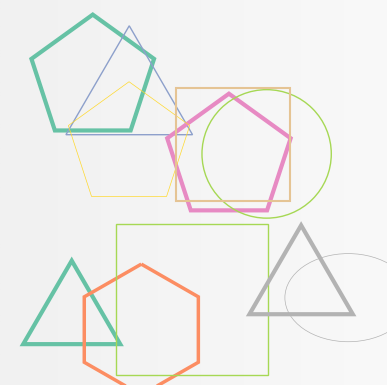[{"shape": "triangle", "thickness": 3, "radius": 0.72, "center": [0.185, 0.178]}, {"shape": "pentagon", "thickness": 3, "radius": 0.83, "center": [0.239, 0.796]}, {"shape": "hexagon", "thickness": 2.5, "radius": 0.85, "center": [0.365, 0.144]}, {"shape": "triangle", "thickness": 1, "radius": 0.94, "center": [0.334, 0.744]}, {"shape": "pentagon", "thickness": 3, "radius": 0.84, "center": [0.591, 0.589]}, {"shape": "circle", "thickness": 1, "radius": 0.83, "center": [0.688, 0.6]}, {"shape": "square", "thickness": 1, "radius": 0.98, "center": [0.495, 0.222]}, {"shape": "pentagon", "thickness": 0.5, "radius": 0.82, "center": [0.333, 0.623]}, {"shape": "square", "thickness": 1.5, "radius": 0.74, "center": [0.602, 0.625]}, {"shape": "triangle", "thickness": 3, "radius": 0.77, "center": [0.777, 0.261]}, {"shape": "oval", "thickness": 0.5, "radius": 0.82, "center": [0.899, 0.227]}]